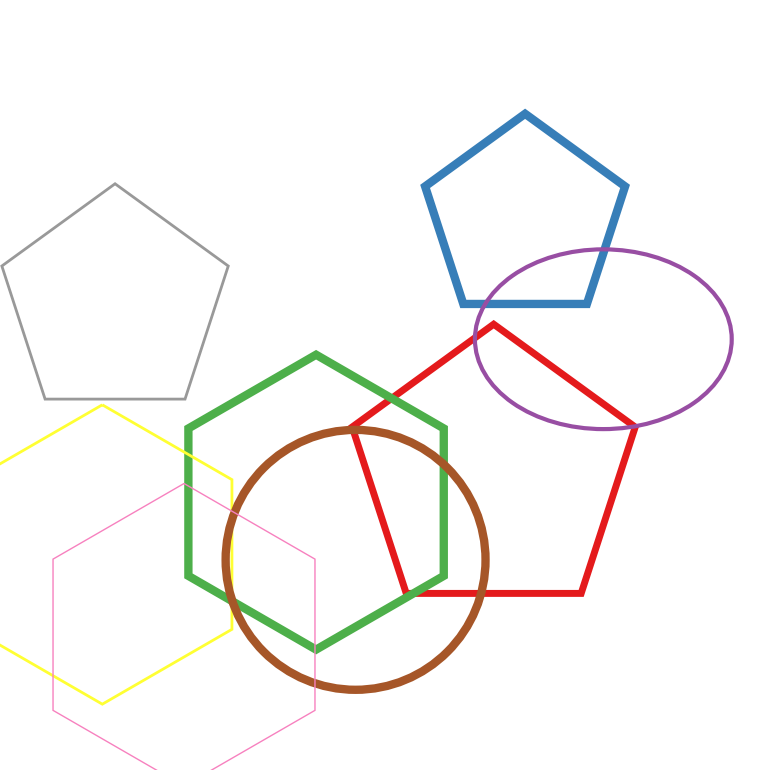[{"shape": "pentagon", "thickness": 2.5, "radius": 0.97, "center": [0.641, 0.386]}, {"shape": "pentagon", "thickness": 3, "radius": 0.68, "center": [0.682, 0.716]}, {"shape": "hexagon", "thickness": 3, "radius": 0.96, "center": [0.41, 0.348]}, {"shape": "oval", "thickness": 1.5, "radius": 0.83, "center": [0.784, 0.559]}, {"shape": "hexagon", "thickness": 1, "radius": 0.97, "center": [0.133, 0.28]}, {"shape": "circle", "thickness": 3, "radius": 0.84, "center": [0.462, 0.273]}, {"shape": "hexagon", "thickness": 0.5, "radius": 0.98, "center": [0.239, 0.176]}, {"shape": "pentagon", "thickness": 1, "radius": 0.77, "center": [0.149, 0.607]}]